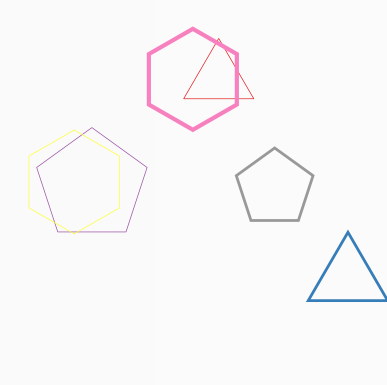[{"shape": "triangle", "thickness": 0.5, "radius": 0.52, "center": [0.564, 0.796]}, {"shape": "triangle", "thickness": 2, "radius": 0.59, "center": [0.898, 0.278]}, {"shape": "pentagon", "thickness": 0.5, "radius": 0.75, "center": [0.237, 0.519]}, {"shape": "hexagon", "thickness": 0.5, "radius": 0.67, "center": [0.191, 0.527]}, {"shape": "hexagon", "thickness": 3, "radius": 0.66, "center": [0.498, 0.794]}, {"shape": "pentagon", "thickness": 2, "radius": 0.52, "center": [0.709, 0.512]}]